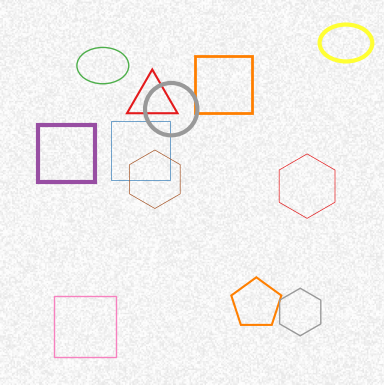[{"shape": "triangle", "thickness": 1.5, "radius": 0.38, "center": [0.395, 0.744]}, {"shape": "hexagon", "thickness": 0.5, "radius": 0.42, "center": [0.798, 0.517]}, {"shape": "square", "thickness": 0.5, "radius": 0.39, "center": [0.365, 0.609]}, {"shape": "oval", "thickness": 1, "radius": 0.34, "center": [0.267, 0.83]}, {"shape": "square", "thickness": 3, "radius": 0.37, "center": [0.173, 0.6]}, {"shape": "square", "thickness": 2, "radius": 0.37, "center": [0.58, 0.779]}, {"shape": "pentagon", "thickness": 1.5, "radius": 0.34, "center": [0.666, 0.211]}, {"shape": "oval", "thickness": 3, "radius": 0.34, "center": [0.899, 0.888]}, {"shape": "hexagon", "thickness": 0.5, "radius": 0.38, "center": [0.402, 0.534]}, {"shape": "square", "thickness": 1, "radius": 0.4, "center": [0.222, 0.152]}, {"shape": "circle", "thickness": 3, "radius": 0.34, "center": [0.445, 0.716]}, {"shape": "hexagon", "thickness": 1, "radius": 0.31, "center": [0.78, 0.19]}]